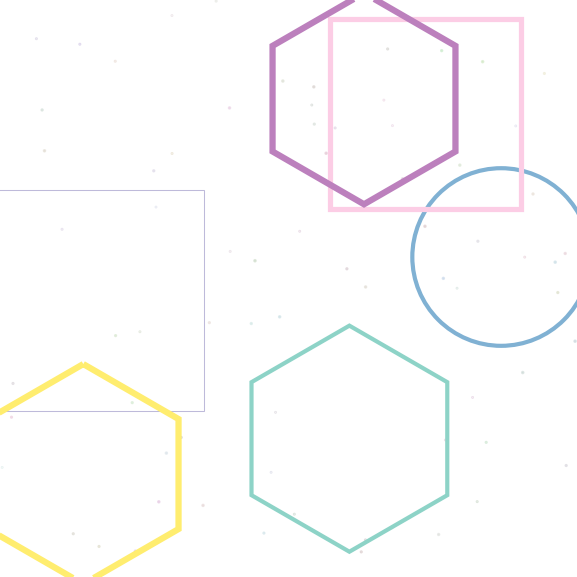[{"shape": "hexagon", "thickness": 2, "radius": 0.98, "center": [0.605, 0.24]}, {"shape": "square", "thickness": 0.5, "radius": 0.96, "center": [0.161, 0.479]}, {"shape": "circle", "thickness": 2, "radius": 0.77, "center": [0.868, 0.554]}, {"shape": "square", "thickness": 2.5, "radius": 0.82, "center": [0.737, 0.801]}, {"shape": "hexagon", "thickness": 3, "radius": 0.91, "center": [0.63, 0.828]}, {"shape": "hexagon", "thickness": 3, "radius": 0.95, "center": [0.144, 0.178]}]